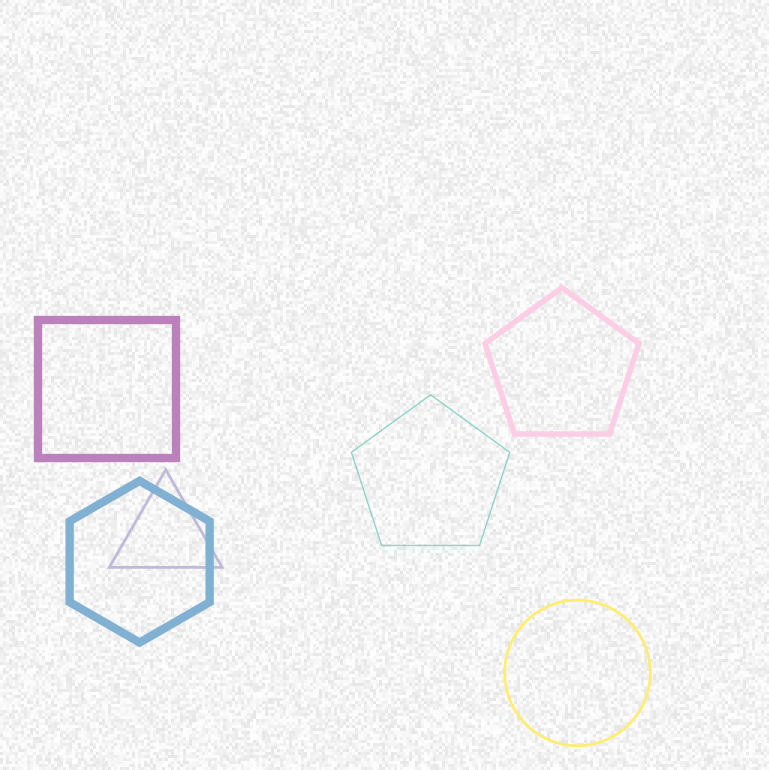[{"shape": "pentagon", "thickness": 0.5, "radius": 0.54, "center": [0.559, 0.379]}, {"shape": "triangle", "thickness": 1, "radius": 0.42, "center": [0.215, 0.305]}, {"shape": "hexagon", "thickness": 3, "radius": 0.52, "center": [0.181, 0.27]}, {"shape": "pentagon", "thickness": 2, "radius": 0.53, "center": [0.73, 0.521]}, {"shape": "square", "thickness": 3, "radius": 0.45, "center": [0.139, 0.494]}, {"shape": "circle", "thickness": 1, "radius": 0.47, "center": [0.75, 0.126]}]